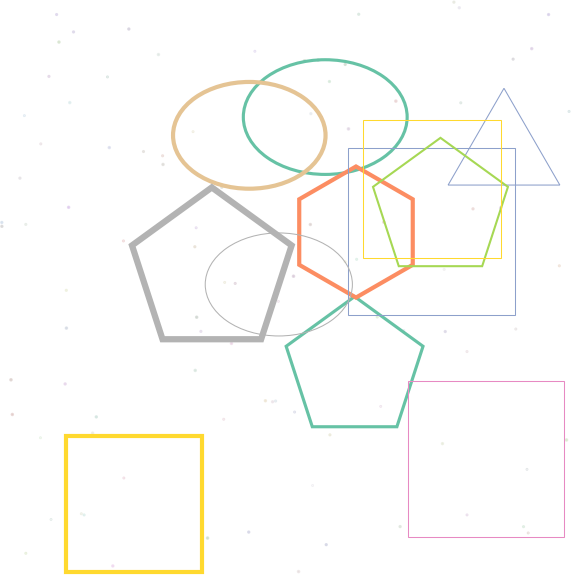[{"shape": "oval", "thickness": 1.5, "radius": 0.71, "center": [0.563, 0.796]}, {"shape": "pentagon", "thickness": 1.5, "radius": 0.62, "center": [0.614, 0.361]}, {"shape": "hexagon", "thickness": 2, "radius": 0.57, "center": [0.616, 0.597]}, {"shape": "triangle", "thickness": 0.5, "radius": 0.56, "center": [0.873, 0.735]}, {"shape": "square", "thickness": 0.5, "radius": 0.72, "center": [0.747, 0.598]}, {"shape": "square", "thickness": 0.5, "radius": 0.68, "center": [0.841, 0.204]}, {"shape": "pentagon", "thickness": 1, "radius": 0.61, "center": [0.763, 0.638]}, {"shape": "square", "thickness": 2, "radius": 0.59, "center": [0.232, 0.126]}, {"shape": "square", "thickness": 0.5, "radius": 0.6, "center": [0.747, 0.672]}, {"shape": "oval", "thickness": 2, "radius": 0.66, "center": [0.432, 0.765]}, {"shape": "oval", "thickness": 0.5, "radius": 0.64, "center": [0.483, 0.507]}, {"shape": "pentagon", "thickness": 3, "radius": 0.73, "center": [0.367, 0.529]}]